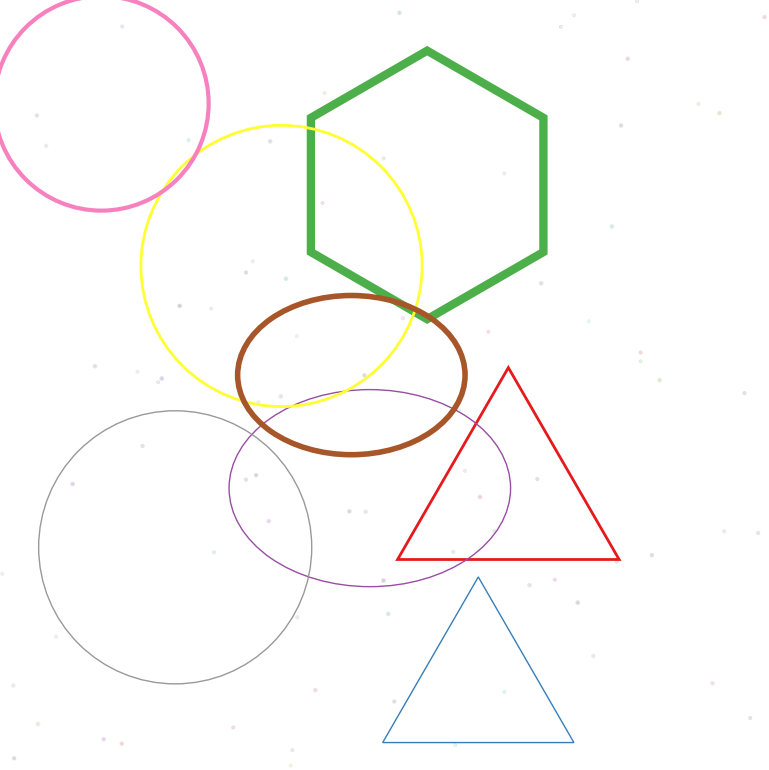[{"shape": "triangle", "thickness": 1, "radius": 0.83, "center": [0.66, 0.356]}, {"shape": "triangle", "thickness": 0.5, "radius": 0.72, "center": [0.621, 0.107]}, {"shape": "hexagon", "thickness": 3, "radius": 0.87, "center": [0.555, 0.76]}, {"shape": "oval", "thickness": 0.5, "radius": 0.91, "center": [0.48, 0.366]}, {"shape": "circle", "thickness": 1, "radius": 0.91, "center": [0.366, 0.655]}, {"shape": "oval", "thickness": 2, "radius": 0.74, "center": [0.456, 0.513]}, {"shape": "circle", "thickness": 1.5, "radius": 0.7, "center": [0.132, 0.866]}, {"shape": "circle", "thickness": 0.5, "radius": 0.89, "center": [0.228, 0.289]}]